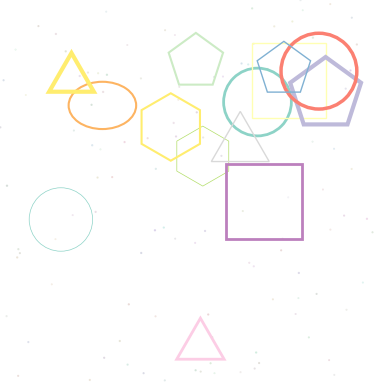[{"shape": "circle", "thickness": 0.5, "radius": 0.41, "center": [0.158, 0.43]}, {"shape": "circle", "thickness": 2, "radius": 0.44, "center": [0.669, 0.735]}, {"shape": "square", "thickness": 1, "radius": 0.48, "center": [0.751, 0.791]}, {"shape": "pentagon", "thickness": 3, "radius": 0.48, "center": [0.846, 0.755]}, {"shape": "circle", "thickness": 2.5, "radius": 0.49, "center": [0.828, 0.815]}, {"shape": "pentagon", "thickness": 1, "radius": 0.36, "center": [0.737, 0.82]}, {"shape": "oval", "thickness": 1.5, "radius": 0.44, "center": [0.266, 0.726]}, {"shape": "hexagon", "thickness": 0.5, "radius": 0.39, "center": [0.527, 0.595]}, {"shape": "triangle", "thickness": 2, "radius": 0.36, "center": [0.521, 0.102]}, {"shape": "triangle", "thickness": 1, "radius": 0.43, "center": [0.624, 0.624]}, {"shape": "square", "thickness": 2, "radius": 0.49, "center": [0.686, 0.476]}, {"shape": "pentagon", "thickness": 1.5, "radius": 0.37, "center": [0.509, 0.84]}, {"shape": "hexagon", "thickness": 1.5, "radius": 0.44, "center": [0.444, 0.67]}, {"shape": "triangle", "thickness": 3, "radius": 0.34, "center": [0.186, 0.795]}]